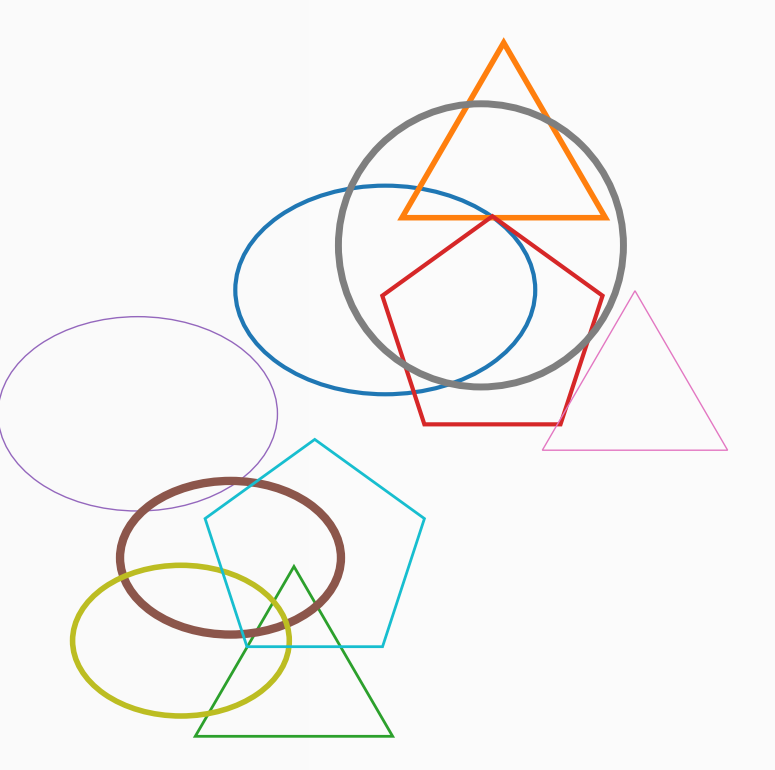[{"shape": "oval", "thickness": 1.5, "radius": 0.97, "center": [0.497, 0.623]}, {"shape": "triangle", "thickness": 2, "radius": 0.76, "center": [0.65, 0.793]}, {"shape": "triangle", "thickness": 1, "radius": 0.74, "center": [0.379, 0.117]}, {"shape": "pentagon", "thickness": 1.5, "radius": 0.75, "center": [0.635, 0.57]}, {"shape": "oval", "thickness": 0.5, "radius": 0.9, "center": [0.178, 0.463]}, {"shape": "oval", "thickness": 3, "radius": 0.71, "center": [0.297, 0.276]}, {"shape": "triangle", "thickness": 0.5, "radius": 0.69, "center": [0.819, 0.484]}, {"shape": "circle", "thickness": 2.5, "radius": 0.92, "center": [0.621, 0.681]}, {"shape": "oval", "thickness": 2, "radius": 0.7, "center": [0.233, 0.168]}, {"shape": "pentagon", "thickness": 1, "radius": 0.74, "center": [0.406, 0.281]}]